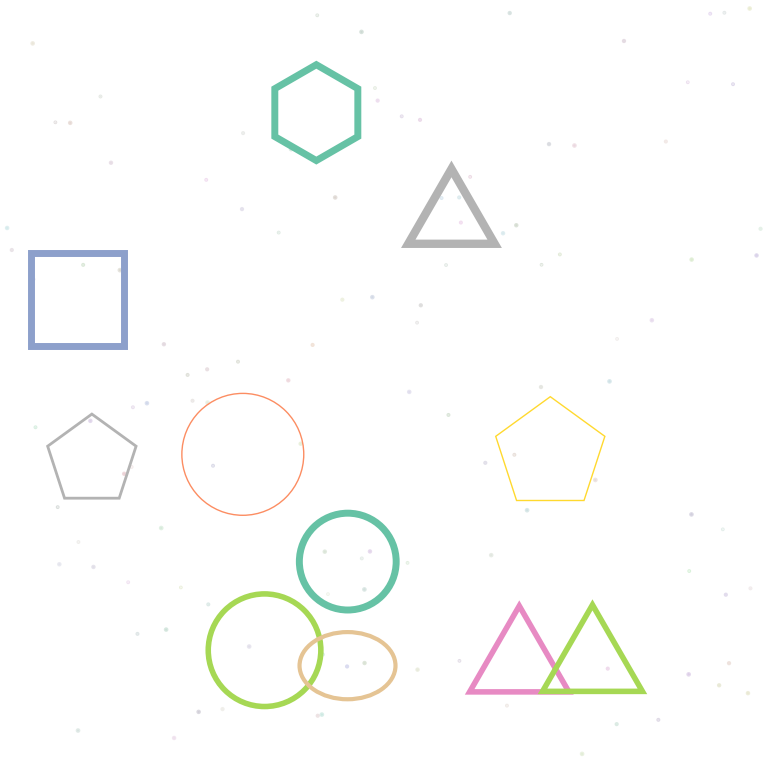[{"shape": "hexagon", "thickness": 2.5, "radius": 0.31, "center": [0.411, 0.854]}, {"shape": "circle", "thickness": 2.5, "radius": 0.31, "center": [0.452, 0.271]}, {"shape": "circle", "thickness": 0.5, "radius": 0.4, "center": [0.315, 0.41]}, {"shape": "square", "thickness": 2.5, "radius": 0.3, "center": [0.1, 0.611]}, {"shape": "triangle", "thickness": 2, "radius": 0.37, "center": [0.674, 0.139]}, {"shape": "circle", "thickness": 2, "radius": 0.37, "center": [0.344, 0.156]}, {"shape": "triangle", "thickness": 2, "radius": 0.37, "center": [0.769, 0.14]}, {"shape": "pentagon", "thickness": 0.5, "radius": 0.37, "center": [0.715, 0.41]}, {"shape": "oval", "thickness": 1.5, "radius": 0.31, "center": [0.451, 0.135]}, {"shape": "triangle", "thickness": 3, "radius": 0.32, "center": [0.586, 0.716]}, {"shape": "pentagon", "thickness": 1, "radius": 0.3, "center": [0.119, 0.402]}]